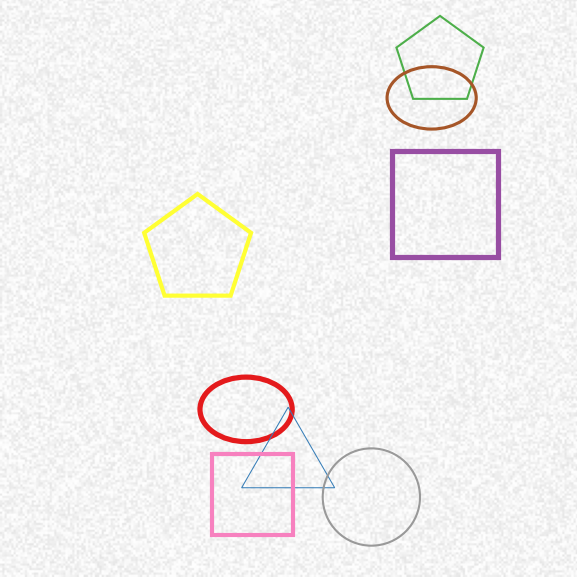[{"shape": "oval", "thickness": 2.5, "radius": 0.4, "center": [0.426, 0.29]}, {"shape": "triangle", "thickness": 0.5, "radius": 0.46, "center": [0.499, 0.201]}, {"shape": "pentagon", "thickness": 1, "radius": 0.4, "center": [0.762, 0.892]}, {"shape": "square", "thickness": 2.5, "radius": 0.46, "center": [0.771, 0.646]}, {"shape": "pentagon", "thickness": 2, "radius": 0.49, "center": [0.342, 0.566]}, {"shape": "oval", "thickness": 1.5, "radius": 0.39, "center": [0.747, 0.83]}, {"shape": "square", "thickness": 2, "radius": 0.35, "center": [0.438, 0.142]}, {"shape": "circle", "thickness": 1, "radius": 0.42, "center": [0.643, 0.138]}]